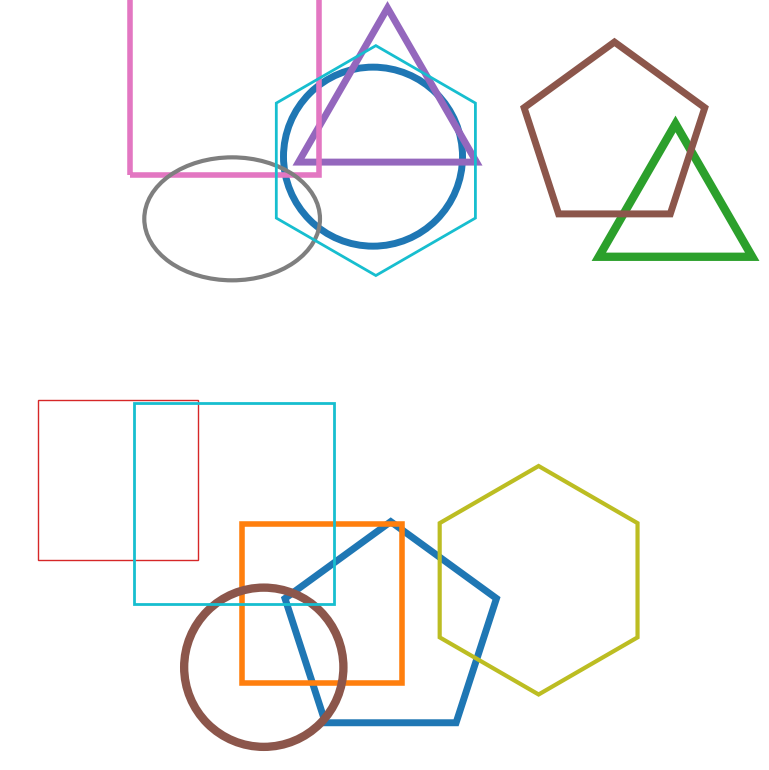[{"shape": "circle", "thickness": 2.5, "radius": 0.58, "center": [0.484, 0.797]}, {"shape": "pentagon", "thickness": 2.5, "radius": 0.72, "center": [0.507, 0.178]}, {"shape": "square", "thickness": 2, "radius": 0.52, "center": [0.418, 0.216]}, {"shape": "triangle", "thickness": 3, "radius": 0.58, "center": [0.877, 0.724]}, {"shape": "square", "thickness": 0.5, "radius": 0.52, "center": [0.153, 0.376]}, {"shape": "triangle", "thickness": 2.5, "radius": 0.67, "center": [0.503, 0.856]}, {"shape": "circle", "thickness": 3, "radius": 0.52, "center": [0.343, 0.133]}, {"shape": "pentagon", "thickness": 2.5, "radius": 0.62, "center": [0.798, 0.822]}, {"shape": "square", "thickness": 2, "radius": 0.61, "center": [0.291, 0.895]}, {"shape": "oval", "thickness": 1.5, "radius": 0.57, "center": [0.301, 0.716]}, {"shape": "hexagon", "thickness": 1.5, "radius": 0.74, "center": [0.699, 0.246]}, {"shape": "hexagon", "thickness": 1, "radius": 0.75, "center": [0.488, 0.791]}, {"shape": "square", "thickness": 1, "radius": 0.65, "center": [0.304, 0.346]}]